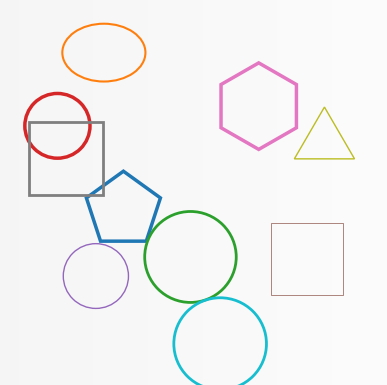[{"shape": "pentagon", "thickness": 2.5, "radius": 0.5, "center": [0.318, 0.455]}, {"shape": "oval", "thickness": 1.5, "radius": 0.54, "center": [0.268, 0.863]}, {"shape": "circle", "thickness": 2, "radius": 0.59, "center": [0.492, 0.333]}, {"shape": "circle", "thickness": 2.5, "radius": 0.42, "center": [0.148, 0.673]}, {"shape": "circle", "thickness": 1, "radius": 0.42, "center": [0.247, 0.283]}, {"shape": "square", "thickness": 0.5, "radius": 0.46, "center": [0.793, 0.327]}, {"shape": "hexagon", "thickness": 2.5, "radius": 0.56, "center": [0.668, 0.724]}, {"shape": "square", "thickness": 2, "radius": 0.47, "center": [0.17, 0.589]}, {"shape": "triangle", "thickness": 1, "radius": 0.45, "center": [0.837, 0.632]}, {"shape": "circle", "thickness": 2, "radius": 0.6, "center": [0.568, 0.107]}]